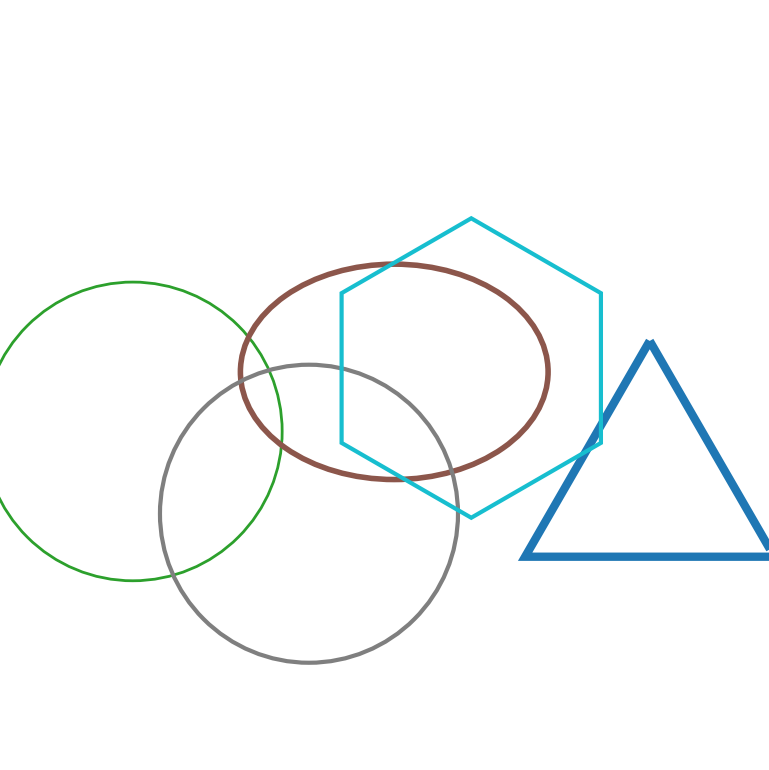[{"shape": "triangle", "thickness": 3, "radius": 0.93, "center": [0.844, 0.37]}, {"shape": "circle", "thickness": 1, "radius": 0.97, "center": [0.172, 0.44]}, {"shape": "oval", "thickness": 2, "radius": 1.0, "center": [0.512, 0.517]}, {"shape": "circle", "thickness": 1.5, "radius": 0.97, "center": [0.401, 0.333]}, {"shape": "hexagon", "thickness": 1.5, "radius": 0.97, "center": [0.612, 0.522]}]